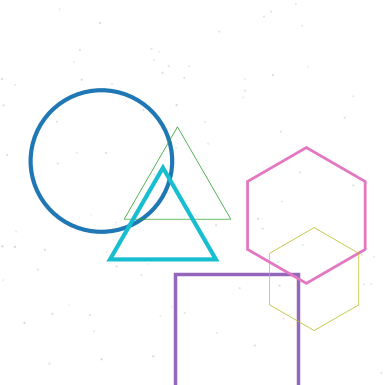[{"shape": "circle", "thickness": 3, "radius": 0.92, "center": [0.263, 0.582]}, {"shape": "triangle", "thickness": 0.5, "radius": 0.8, "center": [0.461, 0.511]}, {"shape": "square", "thickness": 2.5, "radius": 0.8, "center": [0.614, 0.126]}, {"shape": "hexagon", "thickness": 2, "radius": 0.88, "center": [0.796, 0.44]}, {"shape": "hexagon", "thickness": 0.5, "radius": 0.67, "center": [0.816, 0.275]}, {"shape": "triangle", "thickness": 3, "radius": 0.79, "center": [0.423, 0.406]}]